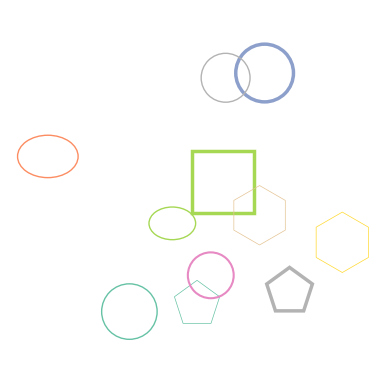[{"shape": "pentagon", "thickness": 0.5, "radius": 0.31, "center": [0.512, 0.21]}, {"shape": "circle", "thickness": 1, "radius": 0.36, "center": [0.336, 0.191]}, {"shape": "oval", "thickness": 1, "radius": 0.39, "center": [0.124, 0.594]}, {"shape": "circle", "thickness": 2.5, "radius": 0.37, "center": [0.687, 0.81]}, {"shape": "circle", "thickness": 1.5, "radius": 0.3, "center": [0.547, 0.285]}, {"shape": "oval", "thickness": 1, "radius": 0.3, "center": [0.448, 0.42]}, {"shape": "square", "thickness": 2.5, "radius": 0.4, "center": [0.578, 0.528]}, {"shape": "hexagon", "thickness": 0.5, "radius": 0.39, "center": [0.889, 0.371]}, {"shape": "hexagon", "thickness": 0.5, "radius": 0.39, "center": [0.674, 0.441]}, {"shape": "pentagon", "thickness": 2.5, "radius": 0.31, "center": [0.752, 0.243]}, {"shape": "circle", "thickness": 1, "radius": 0.32, "center": [0.586, 0.798]}]